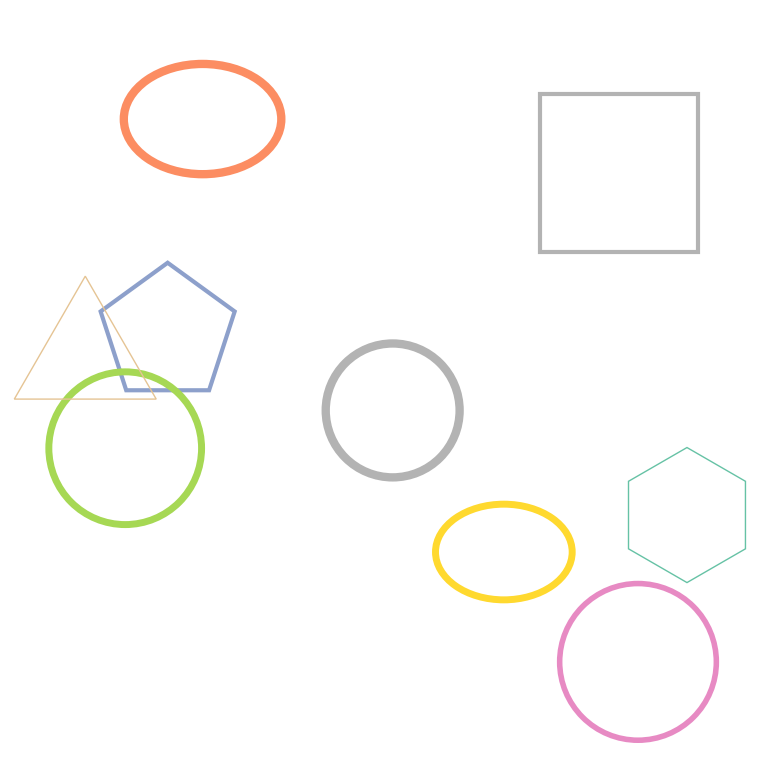[{"shape": "hexagon", "thickness": 0.5, "radius": 0.44, "center": [0.892, 0.331]}, {"shape": "oval", "thickness": 3, "radius": 0.51, "center": [0.263, 0.845]}, {"shape": "pentagon", "thickness": 1.5, "radius": 0.46, "center": [0.218, 0.567]}, {"shape": "circle", "thickness": 2, "radius": 0.51, "center": [0.829, 0.14]}, {"shape": "circle", "thickness": 2.5, "radius": 0.5, "center": [0.163, 0.418]}, {"shape": "oval", "thickness": 2.5, "radius": 0.44, "center": [0.654, 0.283]}, {"shape": "triangle", "thickness": 0.5, "radius": 0.53, "center": [0.111, 0.535]}, {"shape": "circle", "thickness": 3, "radius": 0.43, "center": [0.51, 0.467]}, {"shape": "square", "thickness": 1.5, "radius": 0.51, "center": [0.804, 0.775]}]